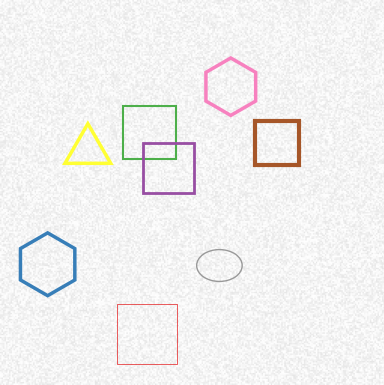[{"shape": "square", "thickness": 0.5, "radius": 0.39, "center": [0.381, 0.132]}, {"shape": "hexagon", "thickness": 2.5, "radius": 0.41, "center": [0.124, 0.314]}, {"shape": "square", "thickness": 1.5, "radius": 0.35, "center": [0.388, 0.655]}, {"shape": "square", "thickness": 2, "radius": 0.33, "center": [0.437, 0.563]}, {"shape": "triangle", "thickness": 2.5, "radius": 0.34, "center": [0.228, 0.61]}, {"shape": "square", "thickness": 3, "radius": 0.29, "center": [0.719, 0.629]}, {"shape": "hexagon", "thickness": 2.5, "radius": 0.37, "center": [0.599, 0.775]}, {"shape": "oval", "thickness": 1, "radius": 0.3, "center": [0.57, 0.31]}]